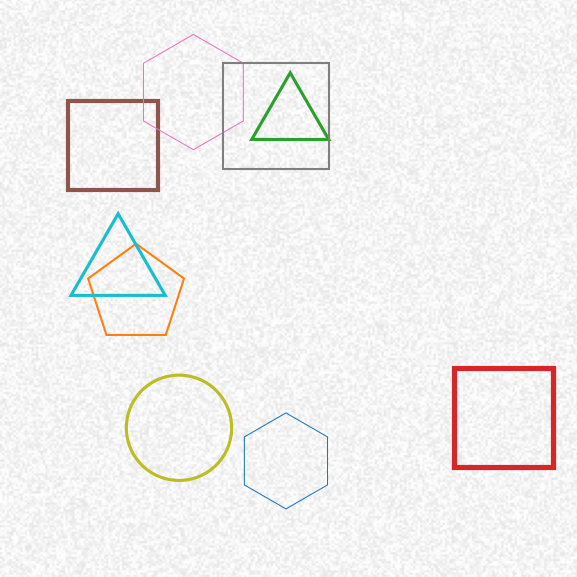[{"shape": "hexagon", "thickness": 0.5, "radius": 0.42, "center": [0.495, 0.201]}, {"shape": "pentagon", "thickness": 1, "radius": 0.44, "center": [0.236, 0.49]}, {"shape": "triangle", "thickness": 1.5, "radius": 0.38, "center": [0.503, 0.796]}, {"shape": "square", "thickness": 2.5, "radius": 0.43, "center": [0.872, 0.276]}, {"shape": "square", "thickness": 2, "radius": 0.39, "center": [0.196, 0.747]}, {"shape": "hexagon", "thickness": 0.5, "radius": 0.5, "center": [0.335, 0.84]}, {"shape": "square", "thickness": 1, "radius": 0.46, "center": [0.478, 0.798]}, {"shape": "circle", "thickness": 1.5, "radius": 0.46, "center": [0.31, 0.258]}, {"shape": "triangle", "thickness": 1.5, "radius": 0.47, "center": [0.205, 0.535]}]